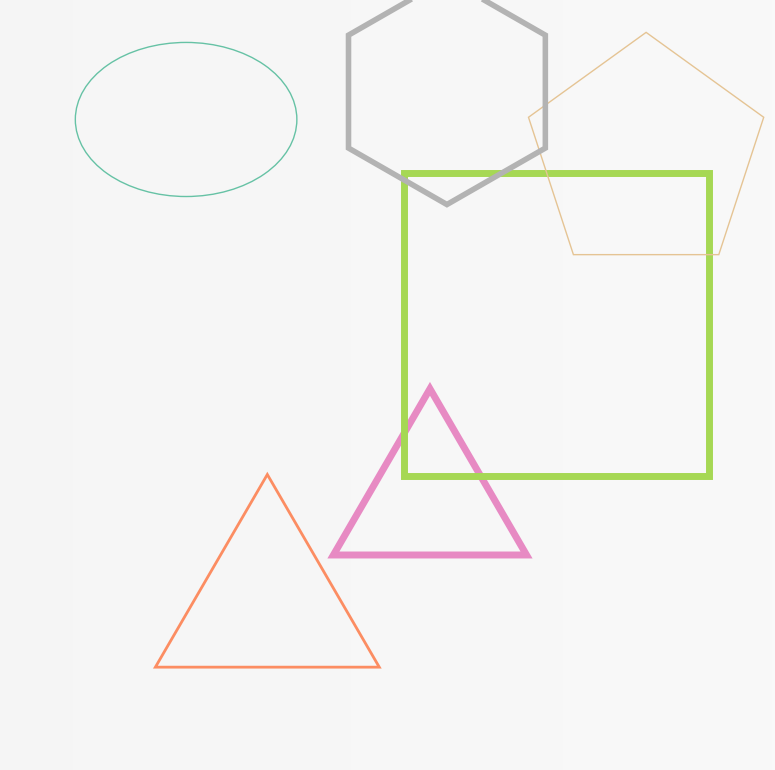[{"shape": "oval", "thickness": 0.5, "radius": 0.71, "center": [0.24, 0.845]}, {"shape": "triangle", "thickness": 1, "radius": 0.83, "center": [0.345, 0.217]}, {"shape": "triangle", "thickness": 2.5, "radius": 0.72, "center": [0.555, 0.351]}, {"shape": "square", "thickness": 2.5, "radius": 0.98, "center": [0.718, 0.579]}, {"shape": "pentagon", "thickness": 0.5, "radius": 0.8, "center": [0.834, 0.798]}, {"shape": "hexagon", "thickness": 2, "radius": 0.73, "center": [0.577, 0.881]}]